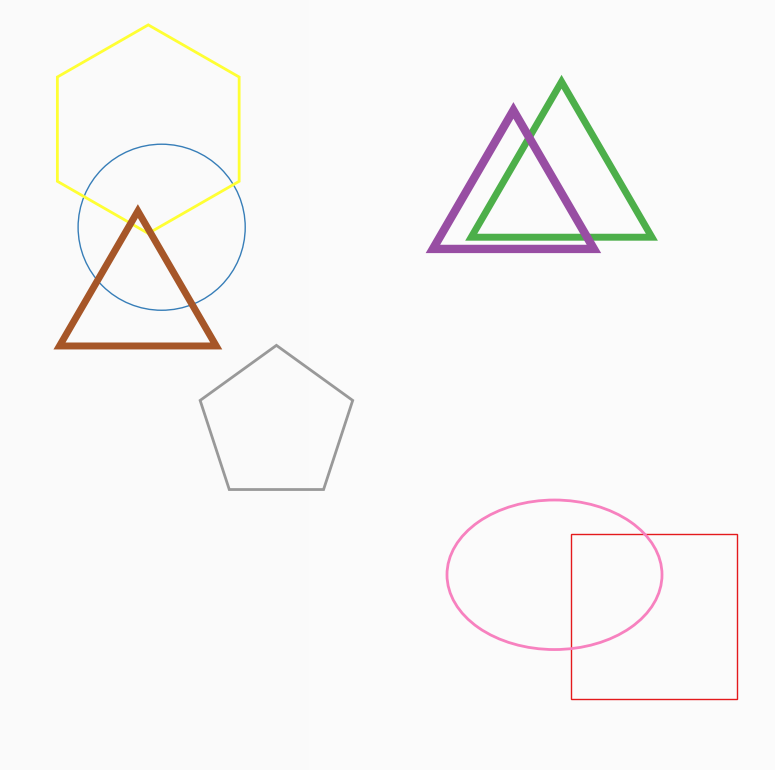[{"shape": "square", "thickness": 0.5, "radius": 0.54, "center": [0.844, 0.199]}, {"shape": "circle", "thickness": 0.5, "radius": 0.54, "center": [0.209, 0.705]}, {"shape": "triangle", "thickness": 2.5, "radius": 0.67, "center": [0.725, 0.759]}, {"shape": "triangle", "thickness": 3, "radius": 0.6, "center": [0.662, 0.737]}, {"shape": "hexagon", "thickness": 1, "radius": 0.68, "center": [0.191, 0.832]}, {"shape": "triangle", "thickness": 2.5, "radius": 0.58, "center": [0.178, 0.609]}, {"shape": "oval", "thickness": 1, "radius": 0.69, "center": [0.715, 0.254]}, {"shape": "pentagon", "thickness": 1, "radius": 0.52, "center": [0.357, 0.448]}]